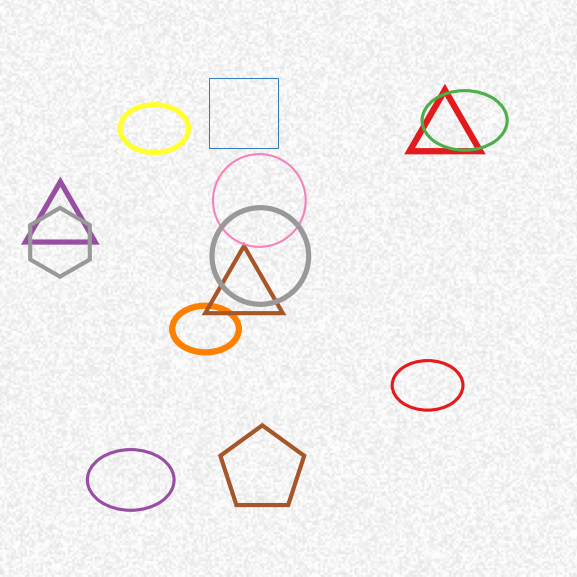[{"shape": "triangle", "thickness": 3, "radius": 0.35, "center": [0.77, 0.773]}, {"shape": "oval", "thickness": 1.5, "radius": 0.31, "center": [0.74, 0.332]}, {"shape": "square", "thickness": 0.5, "radius": 0.3, "center": [0.422, 0.803]}, {"shape": "oval", "thickness": 1.5, "radius": 0.37, "center": [0.805, 0.791]}, {"shape": "triangle", "thickness": 2.5, "radius": 0.35, "center": [0.105, 0.615]}, {"shape": "oval", "thickness": 1.5, "radius": 0.38, "center": [0.226, 0.168]}, {"shape": "oval", "thickness": 3, "radius": 0.29, "center": [0.356, 0.429]}, {"shape": "oval", "thickness": 2.5, "radius": 0.3, "center": [0.267, 0.776]}, {"shape": "triangle", "thickness": 2, "radius": 0.39, "center": [0.422, 0.496]}, {"shape": "pentagon", "thickness": 2, "radius": 0.38, "center": [0.454, 0.186]}, {"shape": "circle", "thickness": 1, "radius": 0.4, "center": [0.449, 0.652]}, {"shape": "circle", "thickness": 2.5, "radius": 0.42, "center": [0.451, 0.556]}, {"shape": "hexagon", "thickness": 2, "radius": 0.3, "center": [0.104, 0.58]}]